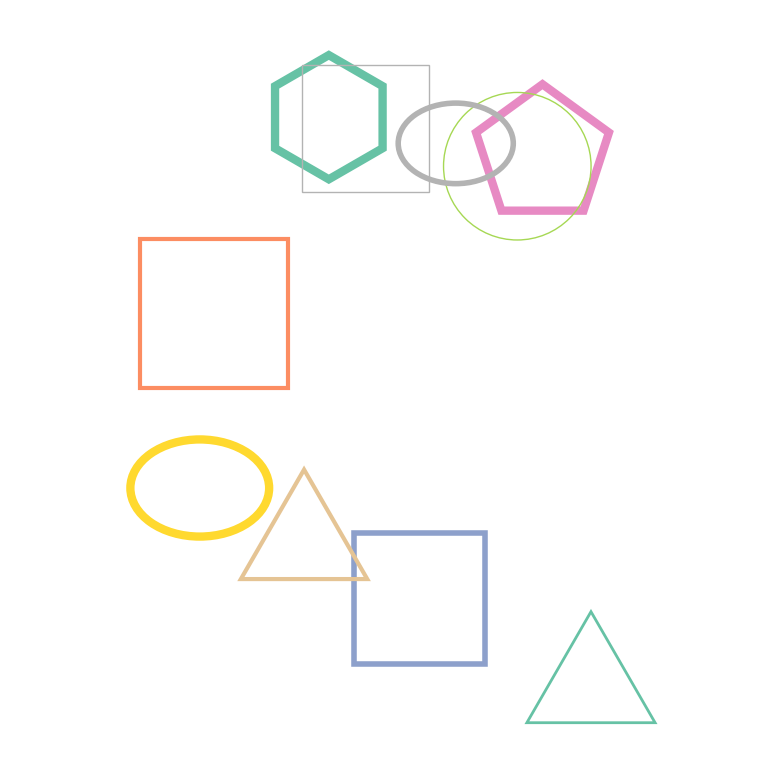[{"shape": "triangle", "thickness": 1, "radius": 0.48, "center": [0.768, 0.109]}, {"shape": "hexagon", "thickness": 3, "radius": 0.4, "center": [0.427, 0.848]}, {"shape": "square", "thickness": 1.5, "radius": 0.48, "center": [0.278, 0.593]}, {"shape": "square", "thickness": 2, "radius": 0.42, "center": [0.545, 0.222]}, {"shape": "pentagon", "thickness": 3, "radius": 0.45, "center": [0.705, 0.8]}, {"shape": "circle", "thickness": 0.5, "radius": 0.48, "center": [0.672, 0.784]}, {"shape": "oval", "thickness": 3, "radius": 0.45, "center": [0.259, 0.366]}, {"shape": "triangle", "thickness": 1.5, "radius": 0.47, "center": [0.395, 0.295]}, {"shape": "oval", "thickness": 2, "radius": 0.37, "center": [0.592, 0.814]}, {"shape": "square", "thickness": 0.5, "radius": 0.41, "center": [0.474, 0.834]}]